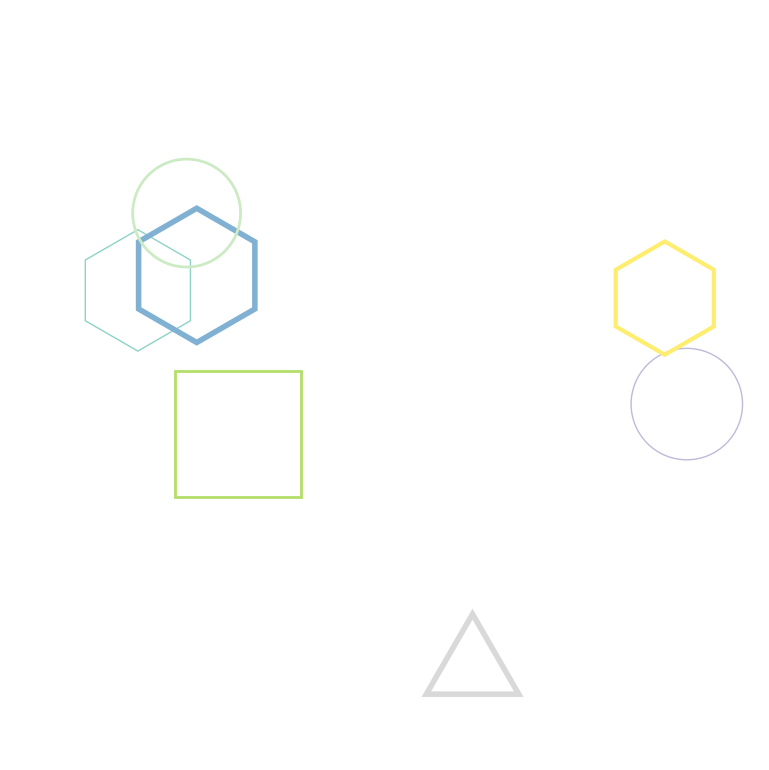[{"shape": "hexagon", "thickness": 0.5, "radius": 0.39, "center": [0.179, 0.623]}, {"shape": "circle", "thickness": 0.5, "radius": 0.36, "center": [0.892, 0.475]}, {"shape": "hexagon", "thickness": 2, "radius": 0.44, "center": [0.255, 0.642]}, {"shape": "square", "thickness": 1, "radius": 0.41, "center": [0.308, 0.436]}, {"shape": "triangle", "thickness": 2, "radius": 0.35, "center": [0.614, 0.133]}, {"shape": "circle", "thickness": 1, "radius": 0.35, "center": [0.242, 0.723]}, {"shape": "hexagon", "thickness": 1.5, "radius": 0.37, "center": [0.863, 0.613]}]